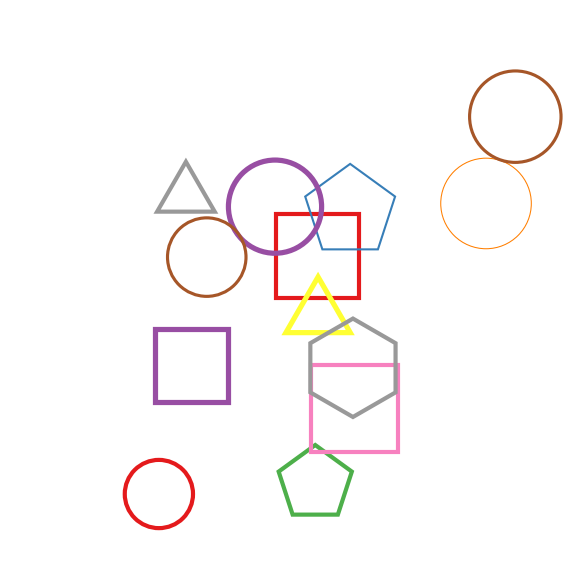[{"shape": "square", "thickness": 2, "radius": 0.36, "center": [0.55, 0.555]}, {"shape": "circle", "thickness": 2, "radius": 0.3, "center": [0.275, 0.144]}, {"shape": "pentagon", "thickness": 1, "radius": 0.41, "center": [0.606, 0.634]}, {"shape": "pentagon", "thickness": 2, "radius": 0.33, "center": [0.546, 0.162]}, {"shape": "square", "thickness": 2.5, "radius": 0.32, "center": [0.331, 0.366]}, {"shape": "circle", "thickness": 2.5, "radius": 0.4, "center": [0.476, 0.641]}, {"shape": "circle", "thickness": 0.5, "radius": 0.39, "center": [0.842, 0.647]}, {"shape": "triangle", "thickness": 2.5, "radius": 0.32, "center": [0.551, 0.455]}, {"shape": "circle", "thickness": 1.5, "radius": 0.4, "center": [0.892, 0.797]}, {"shape": "circle", "thickness": 1.5, "radius": 0.34, "center": [0.358, 0.554]}, {"shape": "square", "thickness": 2, "radius": 0.38, "center": [0.614, 0.292]}, {"shape": "triangle", "thickness": 2, "radius": 0.29, "center": [0.322, 0.661]}, {"shape": "hexagon", "thickness": 2, "radius": 0.43, "center": [0.611, 0.362]}]